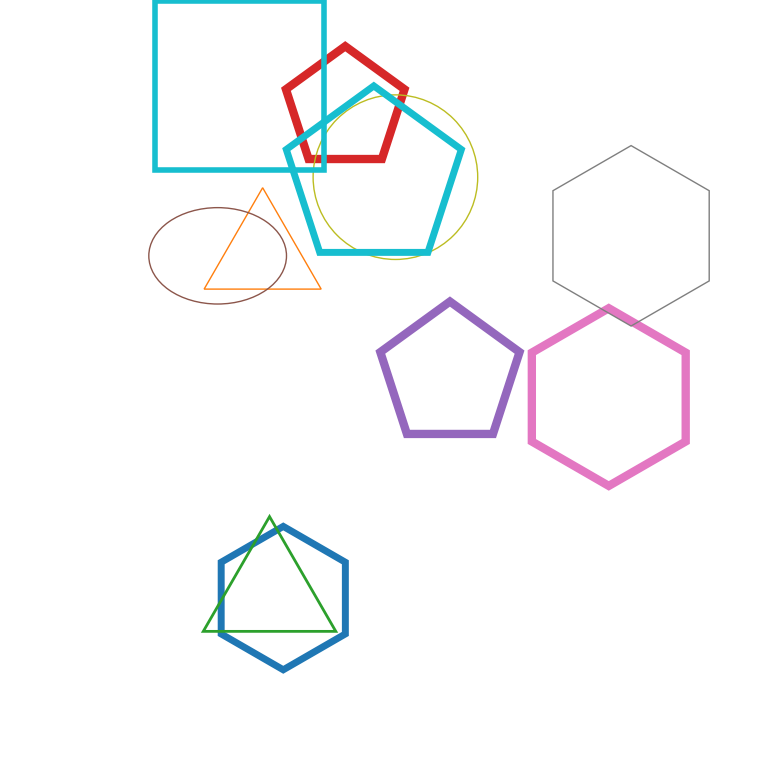[{"shape": "hexagon", "thickness": 2.5, "radius": 0.47, "center": [0.368, 0.223]}, {"shape": "triangle", "thickness": 0.5, "radius": 0.44, "center": [0.341, 0.668]}, {"shape": "triangle", "thickness": 1, "radius": 0.5, "center": [0.35, 0.23]}, {"shape": "pentagon", "thickness": 3, "radius": 0.4, "center": [0.448, 0.859]}, {"shape": "pentagon", "thickness": 3, "radius": 0.48, "center": [0.584, 0.513]}, {"shape": "oval", "thickness": 0.5, "radius": 0.45, "center": [0.283, 0.668]}, {"shape": "hexagon", "thickness": 3, "radius": 0.58, "center": [0.791, 0.484]}, {"shape": "hexagon", "thickness": 0.5, "radius": 0.59, "center": [0.82, 0.694]}, {"shape": "circle", "thickness": 0.5, "radius": 0.53, "center": [0.514, 0.77]}, {"shape": "square", "thickness": 2, "radius": 0.55, "center": [0.311, 0.889]}, {"shape": "pentagon", "thickness": 2.5, "radius": 0.6, "center": [0.485, 0.769]}]